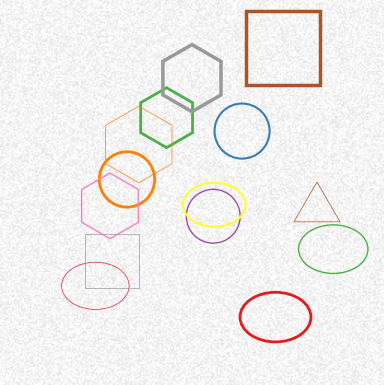[{"shape": "oval", "thickness": 2, "radius": 0.46, "center": [0.716, 0.176]}, {"shape": "oval", "thickness": 0.5, "radius": 0.44, "center": [0.248, 0.258]}, {"shape": "circle", "thickness": 1.5, "radius": 0.36, "center": [0.629, 0.66]}, {"shape": "oval", "thickness": 1, "radius": 0.45, "center": [0.866, 0.353]}, {"shape": "hexagon", "thickness": 2, "radius": 0.39, "center": [0.433, 0.694]}, {"shape": "circle", "thickness": 1, "radius": 0.35, "center": [0.554, 0.438]}, {"shape": "circle", "thickness": 2, "radius": 0.36, "center": [0.33, 0.534]}, {"shape": "hexagon", "thickness": 0.5, "radius": 0.5, "center": [0.36, 0.625]}, {"shape": "oval", "thickness": 1.5, "radius": 0.41, "center": [0.556, 0.468]}, {"shape": "triangle", "thickness": 0.5, "radius": 0.35, "center": [0.823, 0.458]}, {"shape": "square", "thickness": 2.5, "radius": 0.48, "center": [0.735, 0.875]}, {"shape": "hexagon", "thickness": 1, "radius": 0.43, "center": [0.286, 0.465]}, {"shape": "square", "thickness": 0.5, "radius": 0.35, "center": [0.292, 0.321]}, {"shape": "hexagon", "thickness": 2.5, "radius": 0.44, "center": [0.499, 0.797]}]